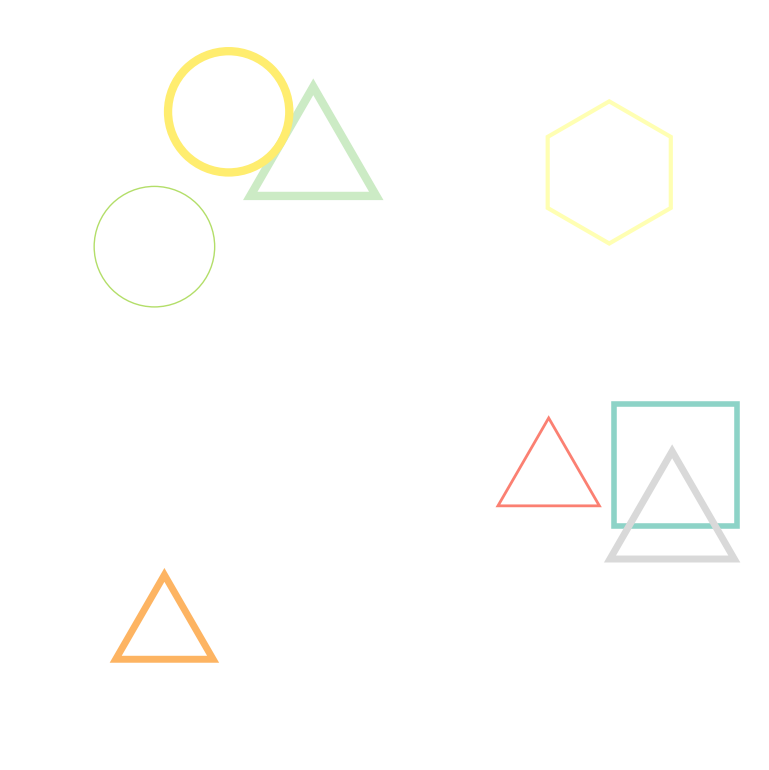[{"shape": "square", "thickness": 2, "radius": 0.4, "center": [0.877, 0.396]}, {"shape": "hexagon", "thickness": 1.5, "radius": 0.46, "center": [0.791, 0.776]}, {"shape": "triangle", "thickness": 1, "radius": 0.38, "center": [0.713, 0.381]}, {"shape": "triangle", "thickness": 2.5, "radius": 0.37, "center": [0.214, 0.18]}, {"shape": "circle", "thickness": 0.5, "radius": 0.39, "center": [0.201, 0.68]}, {"shape": "triangle", "thickness": 2.5, "radius": 0.47, "center": [0.873, 0.321]}, {"shape": "triangle", "thickness": 3, "radius": 0.47, "center": [0.407, 0.793]}, {"shape": "circle", "thickness": 3, "radius": 0.39, "center": [0.297, 0.855]}]